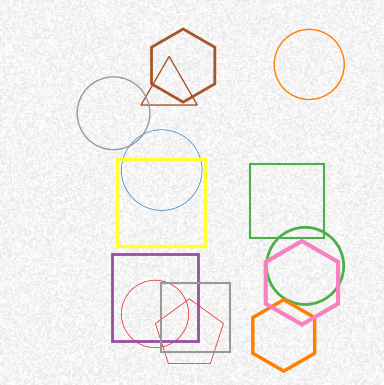[{"shape": "pentagon", "thickness": 0.5, "radius": 0.46, "center": [0.492, 0.131]}, {"shape": "circle", "thickness": 0.5, "radius": 0.44, "center": [0.403, 0.185]}, {"shape": "circle", "thickness": 0.5, "radius": 0.52, "center": [0.42, 0.558]}, {"shape": "square", "thickness": 1.5, "radius": 0.48, "center": [0.745, 0.478]}, {"shape": "circle", "thickness": 2, "radius": 0.5, "center": [0.793, 0.309]}, {"shape": "square", "thickness": 2, "radius": 0.56, "center": [0.402, 0.227]}, {"shape": "circle", "thickness": 1, "radius": 0.46, "center": [0.803, 0.833]}, {"shape": "hexagon", "thickness": 2.5, "radius": 0.46, "center": [0.737, 0.129]}, {"shape": "square", "thickness": 2.5, "radius": 0.57, "center": [0.418, 0.474]}, {"shape": "triangle", "thickness": 1, "radius": 0.42, "center": [0.439, 0.769]}, {"shape": "hexagon", "thickness": 2, "radius": 0.47, "center": [0.476, 0.83]}, {"shape": "hexagon", "thickness": 3, "radius": 0.54, "center": [0.784, 0.265]}, {"shape": "square", "thickness": 1.5, "radius": 0.45, "center": [0.509, 0.176]}, {"shape": "circle", "thickness": 1, "radius": 0.47, "center": [0.295, 0.706]}]